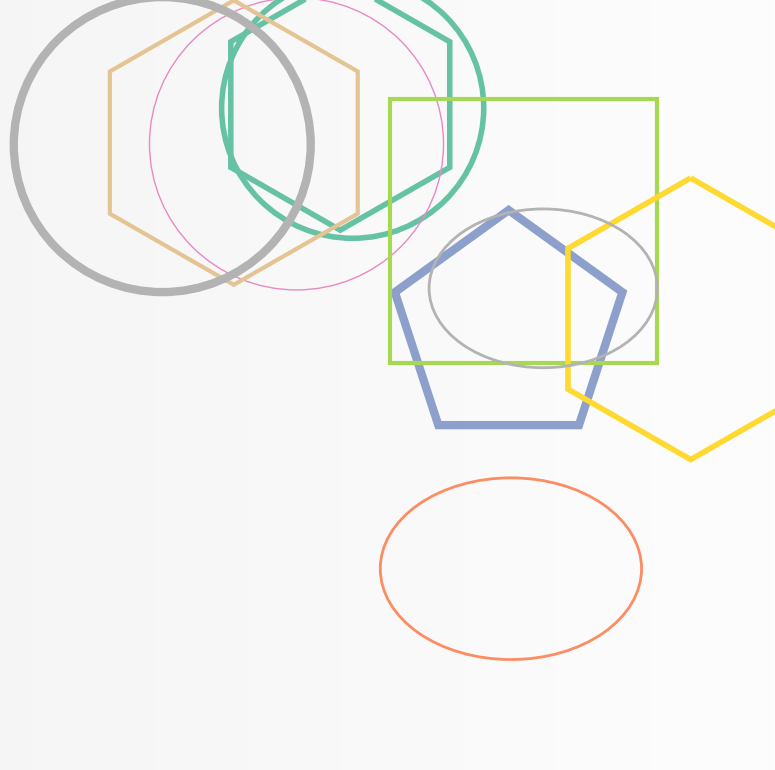[{"shape": "hexagon", "thickness": 2, "radius": 0.82, "center": [0.439, 0.864]}, {"shape": "circle", "thickness": 2, "radius": 0.85, "center": [0.455, 0.86]}, {"shape": "oval", "thickness": 1, "radius": 0.84, "center": [0.659, 0.261]}, {"shape": "pentagon", "thickness": 3, "radius": 0.77, "center": [0.656, 0.573]}, {"shape": "circle", "thickness": 0.5, "radius": 0.95, "center": [0.383, 0.813]}, {"shape": "square", "thickness": 1.5, "radius": 0.86, "center": [0.675, 0.7]}, {"shape": "hexagon", "thickness": 2, "radius": 0.91, "center": [0.891, 0.586]}, {"shape": "hexagon", "thickness": 1.5, "radius": 0.92, "center": [0.302, 0.815]}, {"shape": "oval", "thickness": 1, "radius": 0.74, "center": [0.701, 0.626]}, {"shape": "circle", "thickness": 3, "radius": 0.96, "center": [0.209, 0.812]}]